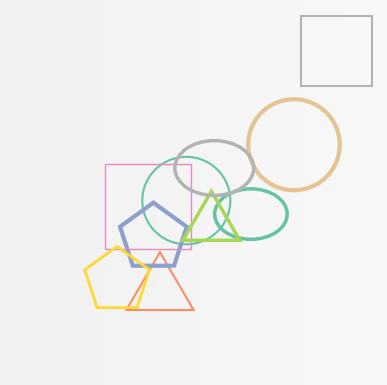[{"shape": "oval", "thickness": 2.5, "radius": 0.47, "center": [0.648, 0.444]}, {"shape": "circle", "thickness": 1.5, "radius": 0.57, "center": [0.481, 0.479]}, {"shape": "triangle", "thickness": 1.5, "radius": 0.5, "center": [0.413, 0.245]}, {"shape": "pentagon", "thickness": 3, "radius": 0.45, "center": [0.396, 0.383]}, {"shape": "square", "thickness": 1, "radius": 0.55, "center": [0.381, 0.464]}, {"shape": "triangle", "thickness": 2.5, "radius": 0.42, "center": [0.545, 0.418]}, {"shape": "pentagon", "thickness": 2, "radius": 0.44, "center": [0.302, 0.272]}, {"shape": "circle", "thickness": 3, "radius": 0.59, "center": [0.759, 0.624]}, {"shape": "square", "thickness": 1.5, "radius": 0.46, "center": [0.868, 0.868]}, {"shape": "oval", "thickness": 2.5, "radius": 0.51, "center": [0.553, 0.564]}]